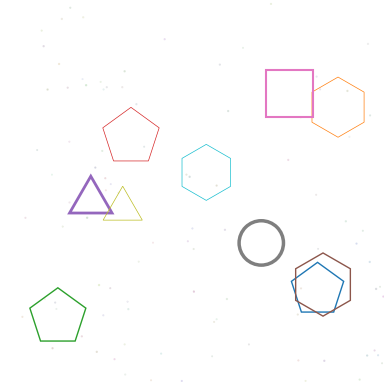[{"shape": "pentagon", "thickness": 1, "radius": 0.36, "center": [0.825, 0.247]}, {"shape": "hexagon", "thickness": 0.5, "radius": 0.39, "center": [0.878, 0.722]}, {"shape": "pentagon", "thickness": 1, "radius": 0.38, "center": [0.15, 0.176]}, {"shape": "pentagon", "thickness": 0.5, "radius": 0.38, "center": [0.34, 0.644]}, {"shape": "triangle", "thickness": 2, "radius": 0.32, "center": [0.236, 0.479]}, {"shape": "hexagon", "thickness": 1, "radius": 0.41, "center": [0.839, 0.261]}, {"shape": "square", "thickness": 1.5, "radius": 0.31, "center": [0.752, 0.756]}, {"shape": "circle", "thickness": 2.5, "radius": 0.29, "center": [0.679, 0.369]}, {"shape": "triangle", "thickness": 0.5, "radius": 0.29, "center": [0.319, 0.458]}, {"shape": "hexagon", "thickness": 0.5, "radius": 0.36, "center": [0.536, 0.552]}]